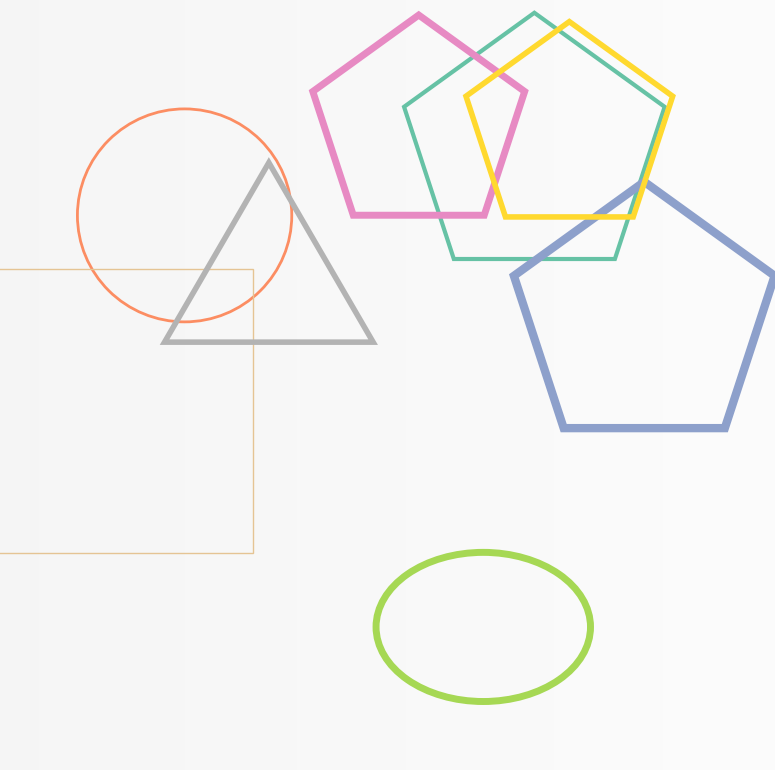[{"shape": "pentagon", "thickness": 1.5, "radius": 0.88, "center": [0.689, 0.807]}, {"shape": "circle", "thickness": 1, "radius": 0.69, "center": [0.238, 0.72]}, {"shape": "pentagon", "thickness": 3, "radius": 0.88, "center": [0.831, 0.587]}, {"shape": "pentagon", "thickness": 2.5, "radius": 0.72, "center": [0.54, 0.837]}, {"shape": "oval", "thickness": 2.5, "radius": 0.69, "center": [0.624, 0.186]}, {"shape": "pentagon", "thickness": 2, "radius": 0.7, "center": [0.735, 0.832]}, {"shape": "square", "thickness": 0.5, "radius": 0.92, "center": [0.142, 0.466]}, {"shape": "triangle", "thickness": 2, "radius": 0.78, "center": [0.347, 0.633]}]